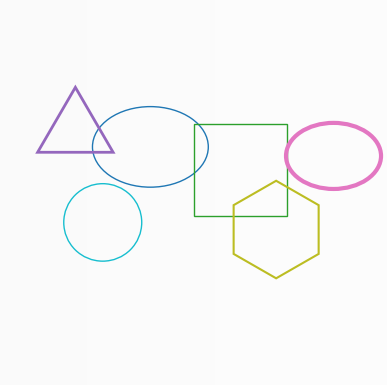[{"shape": "oval", "thickness": 1, "radius": 0.75, "center": [0.388, 0.618]}, {"shape": "square", "thickness": 1, "radius": 0.6, "center": [0.62, 0.558]}, {"shape": "triangle", "thickness": 2, "radius": 0.56, "center": [0.195, 0.661]}, {"shape": "oval", "thickness": 3, "radius": 0.61, "center": [0.861, 0.595]}, {"shape": "hexagon", "thickness": 1.5, "radius": 0.63, "center": [0.713, 0.404]}, {"shape": "circle", "thickness": 1, "radius": 0.5, "center": [0.265, 0.422]}]